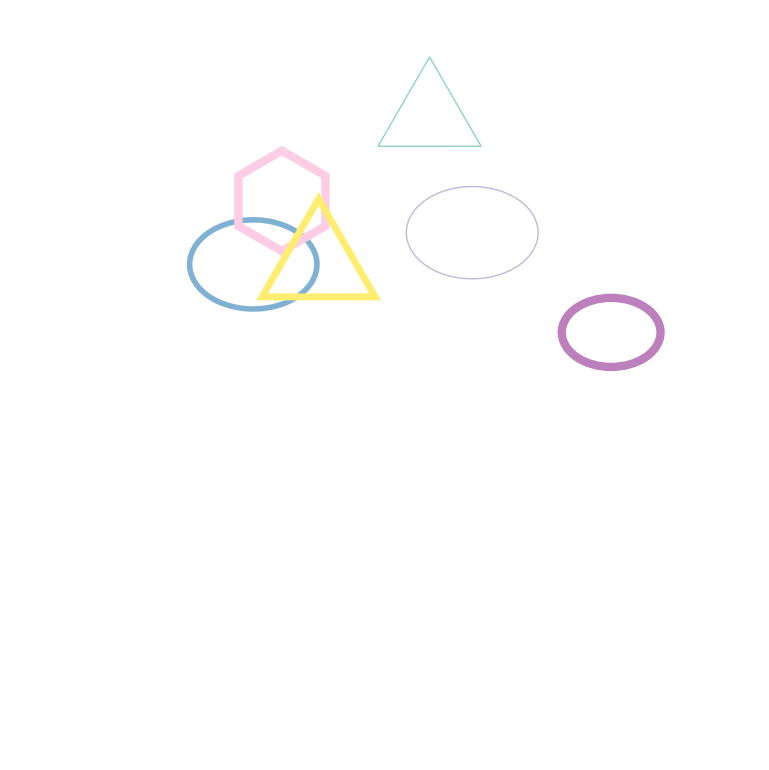[{"shape": "triangle", "thickness": 0.5, "radius": 0.39, "center": [0.558, 0.849]}, {"shape": "oval", "thickness": 0.5, "radius": 0.43, "center": [0.613, 0.698]}, {"shape": "oval", "thickness": 2, "radius": 0.41, "center": [0.329, 0.657]}, {"shape": "hexagon", "thickness": 3, "radius": 0.33, "center": [0.366, 0.739]}, {"shape": "oval", "thickness": 3, "radius": 0.32, "center": [0.794, 0.568]}, {"shape": "triangle", "thickness": 2.5, "radius": 0.42, "center": [0.414, 0.657]}]